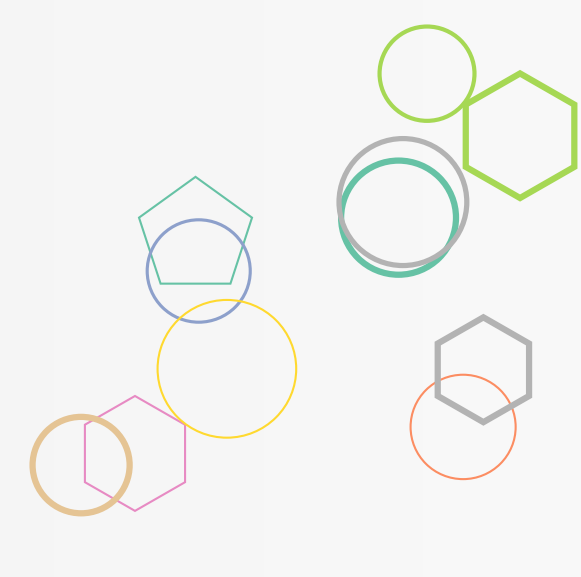[{"shape": "circle", "thickness": 3, "radius": 0.49, "center": [0.686, 0.622]}, {"shape": "pentagon", "thickness": 1, "radius": 0.51, "center": [0.336, 0.591]}, {"shape": "circle", "thickness": 1, "radius": 0.45, "center": [0.797, 0.26]}, {"shape": "circle", "thickness": 1.5, "radius": 0.44, "center": [0.342, 0.53]}, {"shape": "hexagon", "thickness": 1, "radius": 0.5, "center": [0.232, 0.214]}, {"shape": "circle", "thickness": 2, "radius": 0.41, "center": [0.735, 0.872]}, {"shape": "hexagon", "thickness": 3, "radius": 0.54, "center": [0.895, 0.764]}, {"shape": "circle", "thickness": 1, "radius": 0.6, "center": [0.39, 0.361]}, {"shape": "circle", "thickness": 3, "radius": 0.42, "center": [0.14, 0.194]}, {"shape": "hexagon", "thickness": 3, "radius": 0.45, "center": [0.832, 0.359]}, {"shape": "circle", "thickness": 2.5, "radius": 0.55, "center": [0.693, 0.649]}]